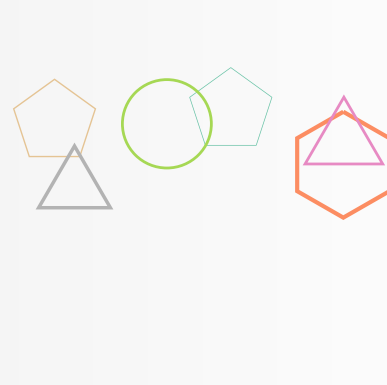[{"shape": "pentagon", "thickness": 0.5, "radius": 0.56, "center": [0.596, 0.713]}, {"shape": "hexagon", "thickness": 3, "radius": 0.69, "center": [0.886, 0.572]}, {"shape": "triangle", "thickness": 2, "radius": 0.58, "center": [0.887, 0.632]}, {"shape": "circle", "thickness": 2, "radius": 0.57, "center": [0.431, 0.678]}, {"shape": "pentagon", "thickness": 1, "radius": 0.55, "center": [0.141, 0.683]}, {"shape": "triangle", "thickness": 2.5, "radius": 0.53, "center": [0.192, 0.514]}]